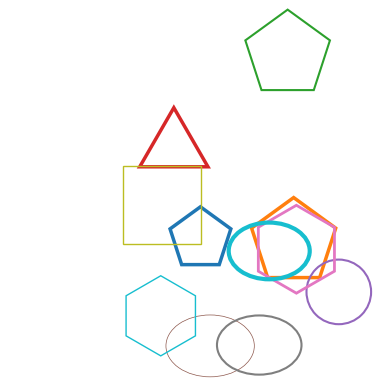[{"shape": "pentagon", "thickness": 2.5, "radius": 0.42, "center": [0.521, 0.38]}, {"shape": "pentagon", "thickness": 2.5, "radius": 0.57, "center": [0.763, 0.372]}, {"shape": "pentagon", "thickness": 1.5, "radius": 0.58, "center": [0.747, 0.859]}, {"shape": "triangle", "thickness": 2.5, "radius": 0.51, "center": [0.452, 0.618]}, {"shape": "circle", "thickness": 1.5, "radius": 0.42, "center": [0.88, 0.242]}, {"shape": "oval", "thickness": 0.5, "radius": 0.57, "center": [0.546, 0.102]}, {"shape": "hexagon", "thickness": 2, "radius": 0.57, "center": [0.77, 0.353]}, {"shape": "oval", "thickness": 1.5, "radius": 0.55, "center": [0.673, 0.104]}, {"shape": "square", "thickness": 1, "radius": 0.51, "center": [0.421, 0.469]}, {"shape": "oval", "thickness": 3, "radius": 0.53, "center": [0.699, 0.348]}, {"shape": "hexagon", "thickness": 1, "radius": 0.52, "center": [0.418, 0.18]}]